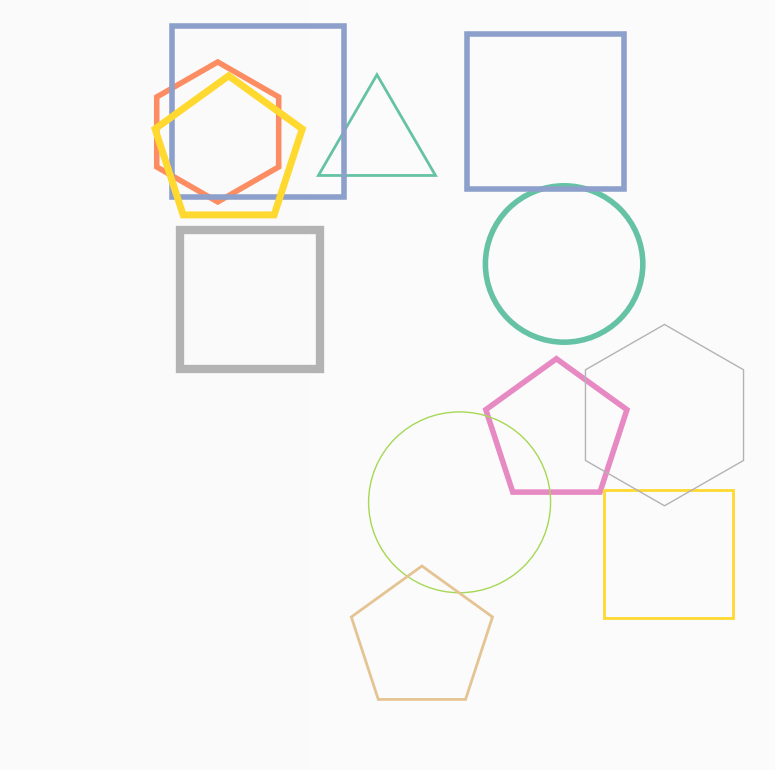[{"shape": "triangle", "thickness": 1, "radius": 0.44, "center": [0.486, 0.816]}, {"shape": "circle", "thickness": 2, "radius": 0.51, "center": [0.728, 0.657]}, {"shape": "hexagon", "thickness": 2, "radius": 0.45, "center": [0.281, 0.829]}, {"shape": "square", "thickness": 2, "radius": 0.5, "center": [0.704, 0.855]}, {"shape": "square", "thickness": 2, "radius": 0.55, "center": [0.333, 0.855]}, {"shape": "pentagon", "thickness": 2, "radius": 0.48, "center": [0.718, 0.438]}, {"shape": "circle", "thickness": 0.5, "radius": 0.59, "center": [0.593, 0.348]}, {"shape": "square", "thickness": 1, "radius": 0.42, "center": [0.863, 0.281]}, {"shape": "pentagon", "thickness": 2.5, "radius": 0.5, "center": [0.295, 0.802]}, {"shape": "pentagon", "thickness": 1, "radius": 0.48, "center": [0.544, 0.169]}, {"shape": "square", "thickness": 3, "radius": 0.45, "center": [0.323, 0.611]}, {"shape": "hexagon", "thickness": 0.5, "radius": 0.59, "center": [0.857, 0.461]}]